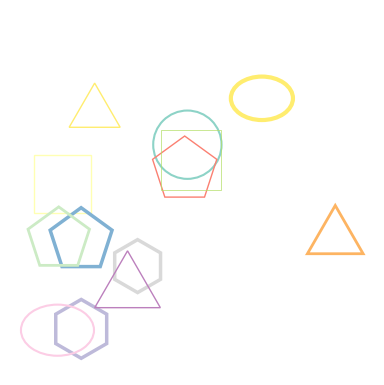[{"shape": "circle", "thickness": 1.5, "radius": 0.44, "center": [0.487, 0.624]}, {"shape": "square", "thickness": 1, "radius": 0.38, "center": [0.162, 0.522]}, {"shape": "hexagon", "thickness": 2.5, "radius": 0.38, "center": [0.211, 0.146]}, {"shape": "pentagon", "thickness": 1, "radius": 0.44, "center": [0.48, 0.559]}, {"shape": "pentagon", "thickness": 2.5, "radius": 0.42, "center": [0.211, 0.376]}, {"shape": "triangle", "thickness": 2, "radius": 0.42, "center": [0.871, 0.383]}, {"shape": "square", "thickness": 0.5, "radius": 0.39, "center": [0.496, 0.584]}, {"shape": "oval", "thickness": 1.5, "radius": 0.47, "center": [0.149, 0.142]}, {"shape": "hexagon", "thickness": 2.5, "radius": 0.34, "center": [0.357, 0.309]}, {"shape": "triangle", "thickness": 1, "radius": 0.49, "center": [0.331, 0.25]}, {"shape": "pentagon", "thickness": 2, "radius": 0.42, "center": [0.153, 0.379]}, {"shape": "triangle", "thickness": 1, "radius": 0.38, "center": [0.246, 0.708]}, {"shape": "oval", "thickness": 3, "radius": 0.4, "center": [0.68, 0.745]}]